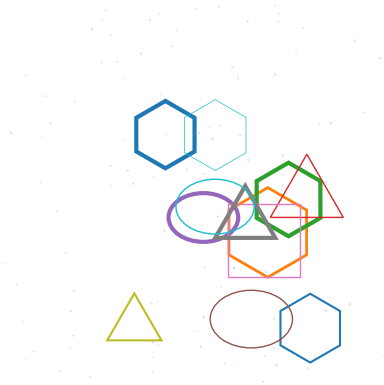[{"shape": "hexagon", "thickness": 1.5, "radius": 0.45, "center": [0.806, 0.148]}, {"shape": "hexagon", "thickness": 3, "radius": 0.44, "center": [0.43, 0.65]}, {"shape": "hexagon", "thickness": 2, "radius": 0.58, "center": [0.696, 0.396]}, {"shape": "hexagon", "thickness": 3, "radius": 0.48, "center": [0.749, 0.482]}, {"shape": "triangle", "thickness": 1, "radius": 0.55, "center": [0.797, 0.49]}, {"shape": "oval", "thickness": 3, "radius": 0.45, "center": [0.528, 0.435]}, {"shape": "oval", "thickness": 1, "radius": 0.53, "center": [0.653, 0.171]}, {"shape": "square", "thickness": 1, "radius": 0.47, "center": [0.686, 0.375]}, {"shape": "triangle", "thickness": 3, "radius": 0.45, "center": [0.637, 0.427]}, {"shape": "triangle", "thickness": 1.5, "radius": 0.41, "center": [0.349, 0.157]}, {"shape": "hexagon", "thickness": 0.5, "radius": 0.46, "center": [0.559, 0.649]}, {"shape": "oval", "thickness": 1, "radius": 0.51, "center": [0.559, 0.463]}]